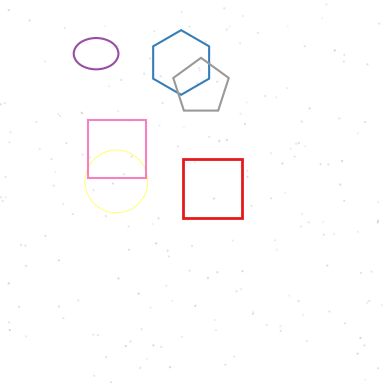[{"shape": "square", "thickness": 2, "radius": 0.38, "center": [0.553, 0.512]}, {"shape": "hexagon", "thickness": 1.5, "radius": 0.42, "center": [0.471, 0.838]}, {"shape": "oval", "thickness": 1.5, "radius": 0.29, "center": [0.25, 0.861]}, {"shape": "circle", "thickness": 0.5, "radius": 0.41, "center": [0.302, 0.529]}, {"shape": "square", "thickness": 1.5, "radius": 0.38, "center": [0.303, 0.612]}, {"shape": "pentagon", "thickness": 1.5, "radius": 0.38, "center": [0.522, 0.774]}]